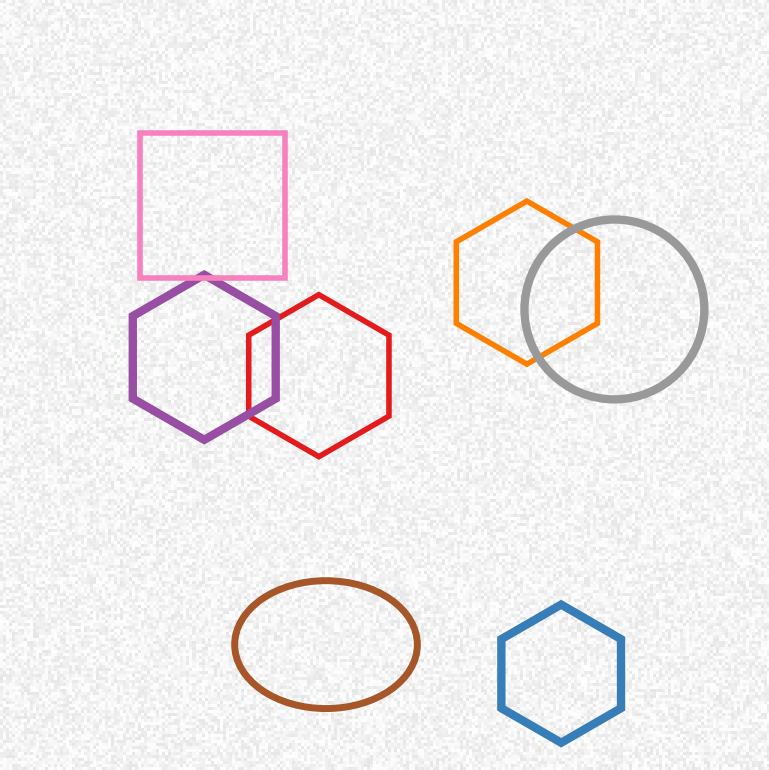[{"shape": "hexagon", "thickness": 2, "radius": 0.53, "center": [0.414, 0.512]}, {"shape": "hexagon", "thickness": 3, "radius": 0.45, "center": [0.729, 0.125]}, {"shape": "hexagon", "thickness": 3, "radius": 0.54, "center": [0.265, 0.536]}, {"shape": "hexagon", "thickness": 2, "radius": 0.53, "center": [0.684, 0.633]}, {"shape": "oval", "thickness": 2.5, "radius": 0.59, "center": [0.423, 0.163]}, {"shape": "square", "thickness": 2, "radius": 0.47, "center": [0.276, 0.734]}, {"shape": "circle", "thickness": 3, "radius": 0.58, "center": [0.798, 0.598]}]